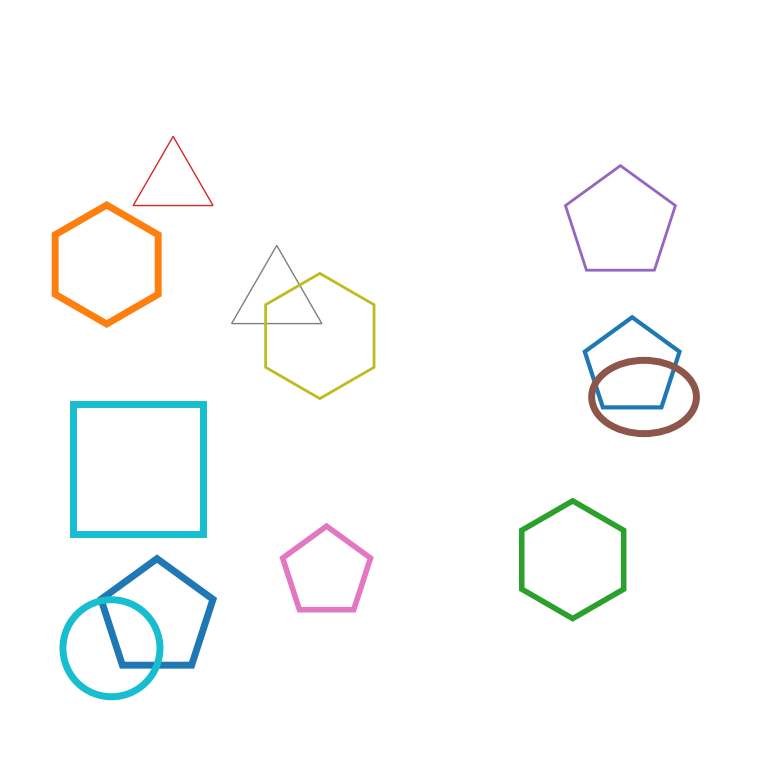[{"shape": "pentagon", "thickness": 1.5, "radius": 0.32, "center": [0.821, 0.523]}, {"shape": "pentagon", "thickness": 2.5, "radius": 0.38, "center": [0.204, 0.198]}, {"shape": "hexagon", "thickness": 2.5, "radius": 0.39, "center": [0.139, 0.656]}, {"shape": "hexagon", "thickness": 2, "radius": 0.38, "center": [0.744, 0.273]}, {"shape": "triangle", "thickness": 0.5, "radius": 0.3, "center": [0.225, 0.763]}, {"shape": "pentagon", "thickness": 1, "radius": 0.38, "center": [0.806, 0.71]}, {"shape": "oval", "thickness": 2.5, "radius": 0.34, "center": [0.836, 0.484]}, {"shape": "pentagon", "thickness": 2, "radius": 0.3, "center": [0.424, 0.257]}, {"shape": "triangle", "thickness": 0.5, "radius": 0.34, "center": [0.359, 0.614]}, {"shape": "hexagon", "thickness": 1, "radius": 0.41, "center": [0.415, 0.564]}, {"shape": "circle", "thickness": 2.5, "radius": 0.32, "center": [0.145, 0.158]}, {"shape": "square", "thickness": 2.5, "radius": 0.42, "center": [0.179, 0.391]}]